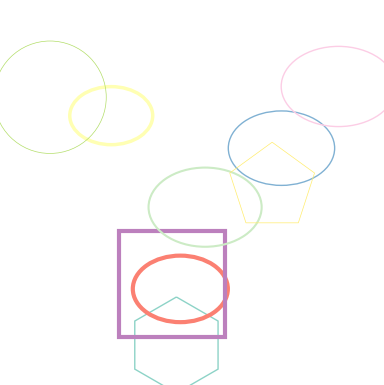[{"shape": "hexagon", "thickness": 1, "radius": 0.62, "center": [0.458, 0.104]}, {"shape": "oval", "thickness": 2.5, "radius": 0.54, "center": [0.289, 0.7]}, {"shape": "oval", "thickness": 3, "radius": 0.62, "center": [0.468, 0.25]}, {"shape": "oval", "thickness": 1, "radius": 0.69, "center": [0.731, 0.615]}, {"shape": "circle", "thickness": 0.5, "radius": 0.73, "center": [0.13, 0.747]}, {"shape": "oval", "thickness": 1, "radius": 0.74, "center": [0.879, 0.775]}, {"shape": "square", "thickness": 3, "radius": 0.69, "center": [0.447, 0.263]}, {"shape": "oval", "thickness": 1.5, "radius": 0.73, "center": [0.533, 0.462]}, {"shape": "pentagon", "thickness": 0.5, "radius": 0.58, "center": [0.707, 0.515]}]